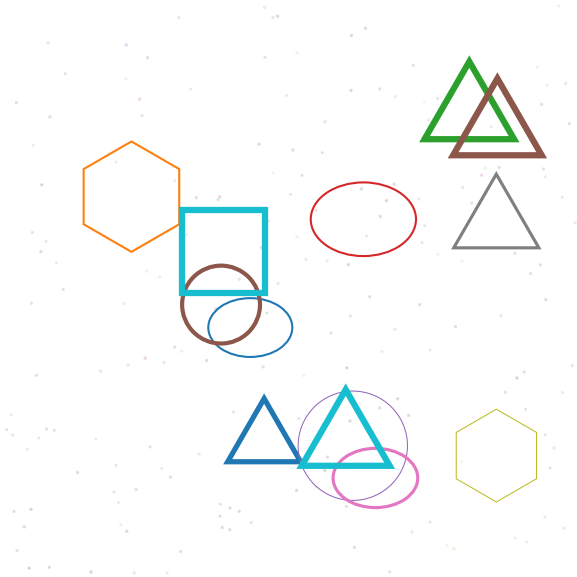[{"shape": "oval", "thickness": 1, "radius": 0.36, "center": [0.433, 0.432]}, {"shape": "triangle", "thickness": 2.5, "radius": 0.36, "center": [0.457, 0.236]}, {"shape": "hexagon", "thickness": 1, "radius": 0.48, "center": [0.228, 0.659]}, {"shape": "triangle", "thickness": 3, "radius": 0.45, "center": [0.813, 0.803]}, {"shape": "oval", "thickness": 1, "radius": 0.46, "center": [0.629, 0.619]}, {"shape": "circle", "thickness": 0.5, "radius": 0.47, "center": [0.611, 0.227]}, {"shape": "circle", "thickness": 2, "radius": 0.34, "center": [0.383, 0.472]}, {"shape": "triangle", "thickness": 3, "radius": 0.44, "center": [0.861, 0.775]}, {"shape": "oval", "thickness": 1.5, "radius": 0.37, "center": [0.65, 0.171]}, {"shape": "triangle", "thickness": 1.5, "radius": 0.43, "center": [0.859, 0.613]}, {"shape": "hexagon", "thickness": 0.5, "radius": 0.4, "center": [0.86, 0.21]}, {"shape": "triangle", "thickness": 3, "radius": 0.44, "center": [0.599, 0.237]}, {"shape": "square", "thickness": 3, "radius": 0.36, "center": [0.387, 0.563]}]